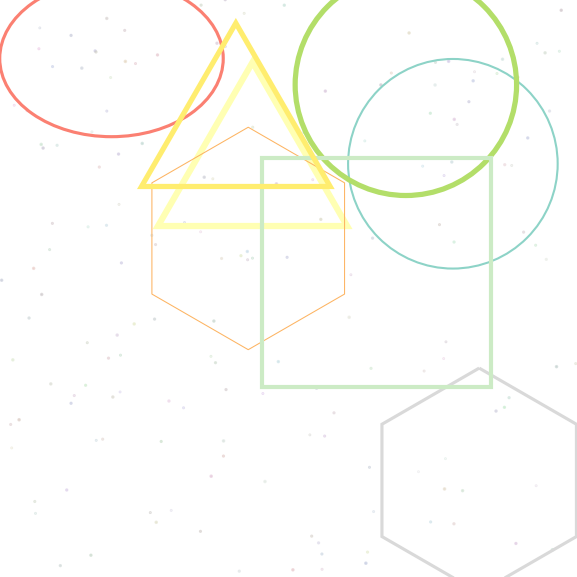[{"shape": "circle", "thickness": 1, "radius": 0.91, "center": [0.784, 0.716]}, {"shape": "triangle", "thickness": 3, "radius": 0.95, "center": [0.437, 0.702]}, {"shape": "oval", "thickness": 1.5, "radius": 0.97, "center": [0.193, 0.898]}, {"shape": "hexagon", "thickness": 0.5, "radius": 0.96, "center": [0.43, 0.586]}, {"shape": "circle", "thickness": 2.5, "radius": 0.96, "center": [0.703, 0.852]}, {"shape": "hexagon", "thickness": 1.5, "radius": 0.97, "center": [0.83, 0.167]}, {"shape": "square", "thickness": 2, "radius": 0.99, "center": [0.652, 0.528]}, {"shape": "triangle", "thickness": 2.5, "radius": 0.94, "center": [0.408, 0.771]}]